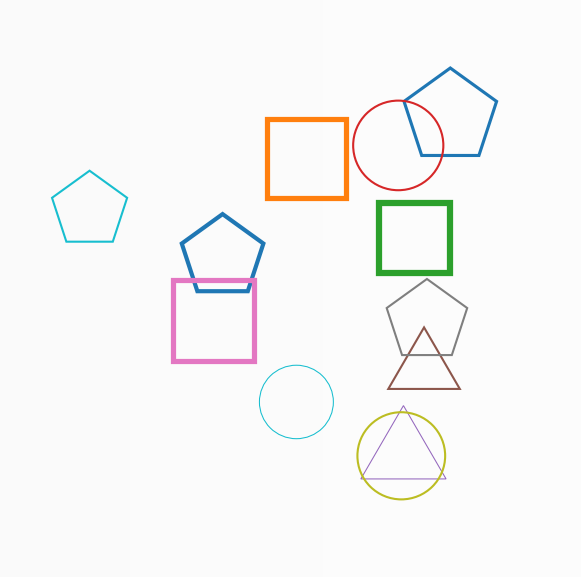[{"shape": "pentagon", "thickness": 1.5, "radius": 0.42, "center": [0.775, 0.798]}, {"shape": "pentagon", "thickness": 2, "radius": 0.37, "center": [0.383, 0.555]}, {"shape": "square", "thickness": 2.5, "radius": 0.34, "center": [0.528, 0.725]}, {"shape": "square", "thickness": 3, "radius": 0.3, "center": [0.713, 0.587]}, {"shape": "circle", "thickness": 1, "radius": 0.39, "center": [0.685, 0.747]}, {"shape": "triangle", "thickness": 0.5, "radius": 0.42, "center": [0.694, 0.212]}, {"shape": "triangle", "thickness": 1, "radius": 0.36, "center": [0.73, 0.361]}, {"shape": "square", "thickness": 2.5, "radius": 0.35, "center": [0.367, 0.444]}, {"shape": "pentagon", "thickness": 1, "radius": 0.36, "center": [0.735, 0.443]}, {"shape": "circle", "thickness": 1, "radius": 0.38, "center": [0.69, 0.21]}, {"shape": "pentagon", "thickness": 1, "radius": 0.34, "center": [0.154, 0.636]}, {"shape": "circle", "thickness": 0.5, "radius": 0.32, "center": [0.51, 0.303]}]